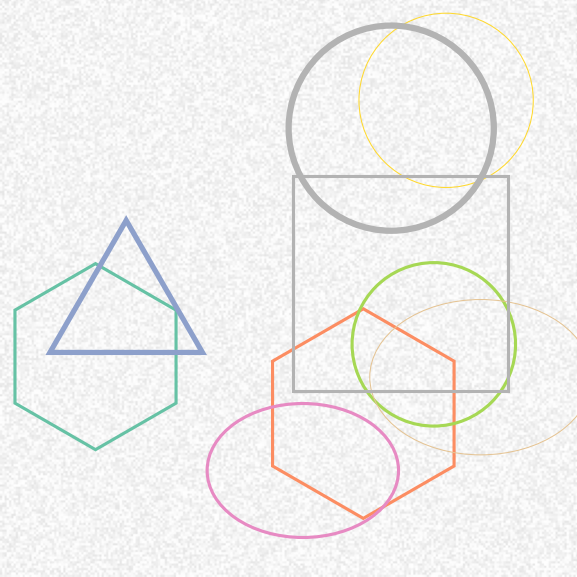[{"shape": "hexagon", "thickness": 1.5, "radius": 0.81, "center": [0.165, 0.382]}, {"shape": "hexagon", "thickness": 1.5, "radius": 0.91, "center": [0.629, 0.283]}, {"shape": "triangle", "thickness": 2.5, "radius": 0.76, "center": [0.218, 0.465]}, {"shape": "oval", "thickness": 1.5, "radius": 0.83, "center": [0.524, 0.184]}, {"shape": "circle", "thickness": 1.5, "radius": 0.71, "center": [0.751, 0.403]}, {"shape": "circle", "thickness": 0.5, "radius": 0.75, "center": [0.772, 0.825]}, {"shape": "oval", "thickness": 0.5, "radius": 0.96, "center": [0.832, 0.346]}, {"shape": "circle", "thickness": 3, "radius": 0.89, "center": [0.677, 0.777]}, {"shape": "square", "thickness": 1.5, "radius": 0.93, "center": [0.694, 0.508]}]